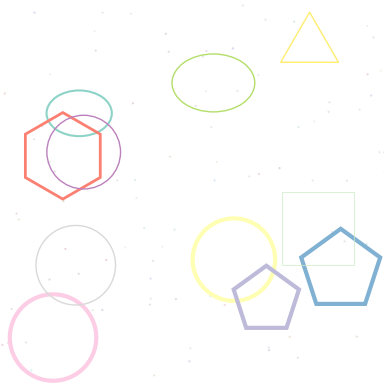[{"shape": "oval", "thickness": 1.5, "radius": 0.42, "center": [0.206, 0.706]}, {"shape": "circle", "thickness": 3, "radius": 0.54, "center": [0.608, 0.326]}, {"shape": "pentagon", "thickness": 3, "radius": 0.45, "center": [0.692, 0.221]}, {"shape": "hexagon", "thickness": 2, "radius": 0.56, "center": [0.163, 0.595]}, {"shape": "pentagon", "thickness": 3, "radius": 0.54, "center": [0.885, 0.298]}, {"shape": "oval", "thickness": 1, "radius": 0.54, "center": [0.554, 0.785]}, {"shape": "circle", "thickness": 3, "radius": 0.56, "center": [0.138, 0.123]}, {"shape": "circle", "thickness": 1, "radius": 0.52, "center": [0.197, 0.311]}, {"shape": "circle", "thickness": 1, "radius": 0.48, "center": [0.217, 0.605]}, {"shape": "square", "thickness": 0.5, "radius": 0.47, "center": [0.826, 0.407]}, {"shape": "triangle", "thickness": 1, "radius": 0.43, "center": [0.804, 0.882]}]